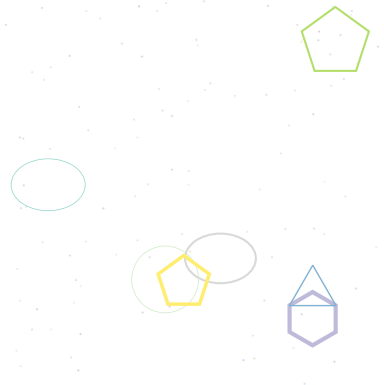[{"shape": "oval", "thickness": 0.5, "radius": 0.48, "center": [0.125, 0.52]}, {"shape": "hexagon", "thickness": 3, "radius": 0.35, "center": [0.812, 0.172]}, {"shape": "triangle", "thickness": 1, "radius": 0.35, "center": [0.812, 0.241]}, {"shape": "pentagon", "thickness": 1.5, "radius": 0.46, "center": [0.871, 0.89]}, {"shape": "oval", "thickness": 1.5, "radius": 0.46, "center": [0.573, 0.329]}, {"shape": "circle", "thickness": 0.5, "radius": 0.43, "center": [0.429, 0.274]}, {"shape": "pentagon", "thickness": 2.5, "radius": 0.35, "center": [0.477, 0.267]}]